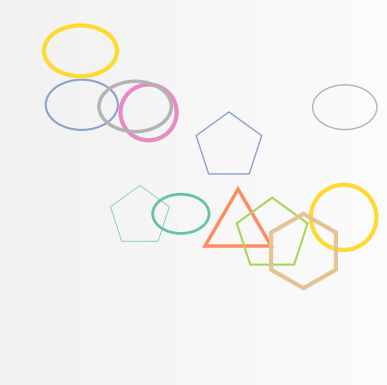[{"shape": "oval", "thickness": 2, "radius": 0.36, "center": [0.467, 0.445]}, {"shape": "pentagon", "thickness": 0.5, "radius": 0.4, "center": [0.361, 0.438]}, {"shape": "triangle", "thickness": 2.5, "radius": 0.49, "center": [0.614, 0.41]}, {"shape": "oval", "thickness": 1.5, "radius": 0.47, "center": [0.211, 0.728]}, {"shape": "pentagon", "thickness": 1, "radius": 0.44, "center": [0.591, 0.62]}, {"shape": "circle", "thickness": 3, "radius": 0.36, "center": [0.383, 0.708]}, {"shape": "pentagon", "thickness": 1.5, "radius": 0.48, "center": [0.702, 0.39]}, {"shape": "circle", "thickness": 3, "radius": 0.42, "center": [0.887, 0.435]}, {"shape": "oval", "thickness": 3, "radius": 0.47, "center": [0.208, 0.868]}, {"shape": "hexagon", "thickness": 3, "radius": 0.48, "center": [0.783, 0.348]}, {"shape": "oval", "thickness": 2.5, "radius": 0.47, "center": [0.349, 0.723]}, {"shape": "oval", "thickness": 1, "radius": 0.41, "center": [0.89, 0.722]}]